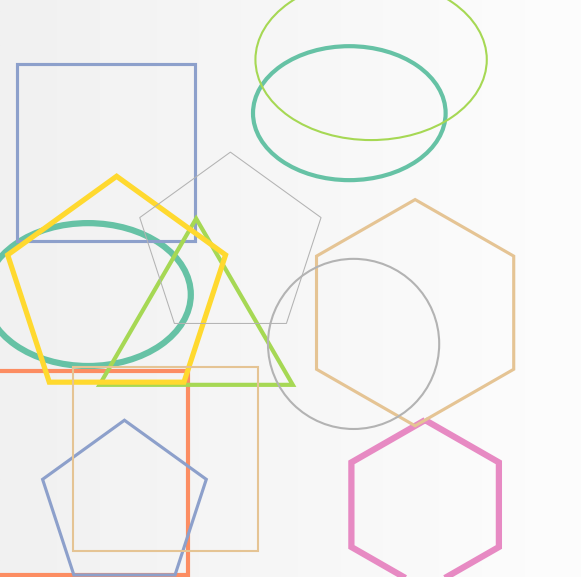[{"shape": "oval", "thickness": 3, "radius": 0.88, "center": [0.152, 0.489]}, {"shape": "oval", "thickness": 2, "radius": 0.83, "center": [0.601, 0.803]}, {"shape": "square", "thickness": 2, "radius": 0.88, "center": [0.148, 0.18]}, {"shape": "pentagon", "thickness": 1.5, "radius": 0.74, "center": [0.214, 0.123]}, {"shape": "square", "thickness": 1.5, "radius": 0.77, "center": [0.182, 0.736]}, {"shape": "hexagon", "thickness": 3, "radius": 0.73, "center": [0.731, 0.125]}, {"shape": "triangle", "thickness": 2, "radius": 0.96, "center": [0.337, 0.429]}, {"shape": "oval", "thickness": 1, "radius": 1.0, "center": [0.638, 0.896]}, {"shape": "pentagon", "thickness": 2.5, "radius": 0.99, "center": [0.201, 0.497]}, {"shape": "hexagon", "thickness": 1.5, "radius": 0.98, "center": [0.714, 0.458]}, {"shape": "square", "thickness": 1, "radius": 0.8, "center": [0.285, 0.204]}, {"shape": "pentagon", "thickness": 0.5, "radius": 0.82, "center": [0.396, 0.572]}, {"shape": "circle", "thickness": 1, "radius": 0.74, "center": [0.608, 0.404]}]